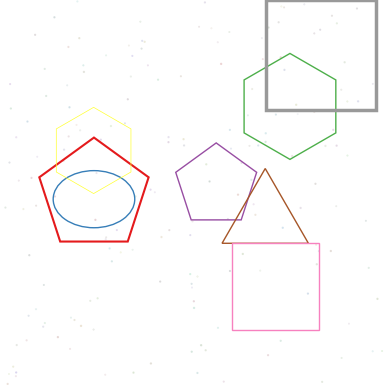[{"shape": "pentagon", "thickness": 1.5, "radius": 0.75, "center": [0.244, 0.493]}, {"shape": "oval", "thickness": 1, "radius": 0.53, "center": [0.244, 0.483]}, {"shape": "hexagon", "thickness": 1, "radius": 0.69, "center": [0.753, 0.724]}, {"shape": "pentagon", "thickness": 1, "radius": 0.55, "center": [0.562, 0.518]}, {"shape": "hexagon", "thickness": 0.5, "radius": 0.56, "center": [0.243, 0.609]}, {"shape": "triangle", "thickness": 1, "radius": 0.65, "center": [0.689, 0.433]}, {"shape": "square", "thickness": 1, "radius": 0.56, "center": [0.716, 0.256]}, {"shape": "square", "thickness": 2.5, "radius": 0.71, "center": [0.834, 0.858]}]